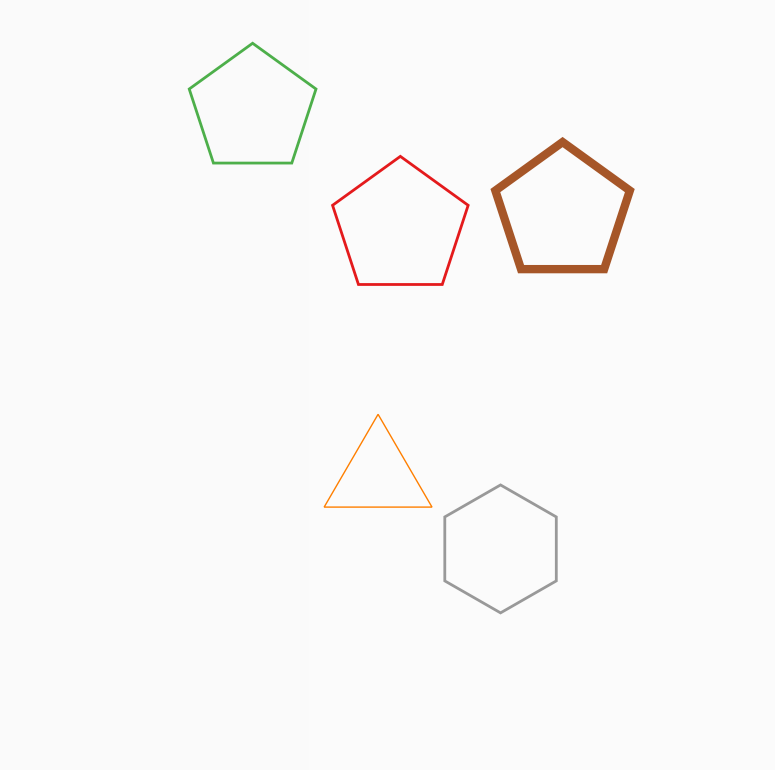[{"shape": "pentagon", "thickness": 1, "radius": 0.46, "center": [0.517, 0.705]}, {"shape": "pentagon", "thickness": 1, "radius": 0.43, "center": [0.326, 0.858]}, {"shape": "triangle", "thickness": 0.5, "radius": 0.4, "center": [0.488, 0.382]}, {"shape": "pentagon", "thickness": 3, "radius": 0.46, "center": [0.726, 0.724]}, {"shape": "hexagon", "thickness": 1, "radius": 0.42, "center": [0.646, 0.287]}]